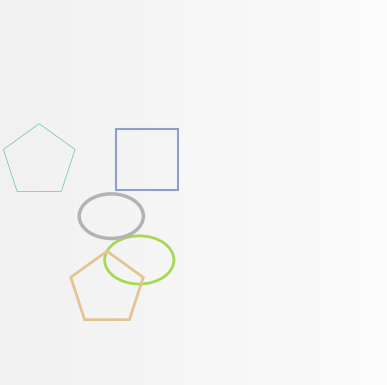[{"shape": "pentagon", "thickness": 0.5, "radius": 0.49, "center": [0.101, 0.582]}, {"shape": "square", "thickness": 1.5, "radius": 0.4, "center": [0.379, 0.585]}, {"shape": "oval", "thickness": 2, "radius": 0.45, "center": [0.359, 0.325]}, {"shape": "pentagon", "thickness": 2, "radius": 0.49, "center": [0.276, 0.249]}, {"shape": "oval", "thickness": 2.5, "radius": 0.41, "center": [0.287, 0.439]}]